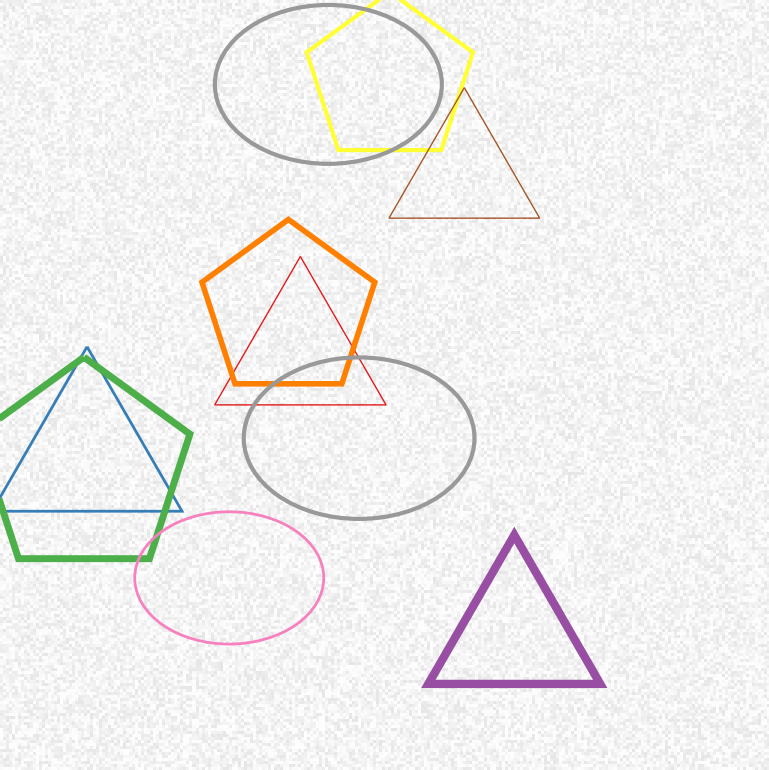[{"shape": "triangle", "thickness": 0.5, "radius": 0.64, "center": [0.39, 0.538]}, {"shape": "triangle", "thickness": 1, "radius": 0.71, "center": [0.113, 0.407]}, {"shape": "pentagon", "thickness": 2.5, "radius": 0.72, "center": [0.109, 0.392]}, {"shape": "triangle", "thickness": 3, "radius": 0.64, "center": [0.668, 0.176]}, {"shape": "pentagon", "thickness": 2, "radius": 0.59, "center": [0.375, 0.597]}, {"shape": "pentagon", "thickness": 1.5, "radius": 0.57, "center": [0.506, 0.897]}, {"shape": "triangle", "thickness": 0.5, "radius": 0.56, "center": [0.603, 0.773]}, {"shape": "oval", "thickness": 1, "radius": 0.61, "center": [0.298, 0.249]}, {"shape": "oval", "thickness": 1.5, "radius": 0.74, "center": [0.426, 0.89]}, {"shape": "oval", "thickness": 1.5, "radius": 0.75, "center": [0.466, 0.431]}]